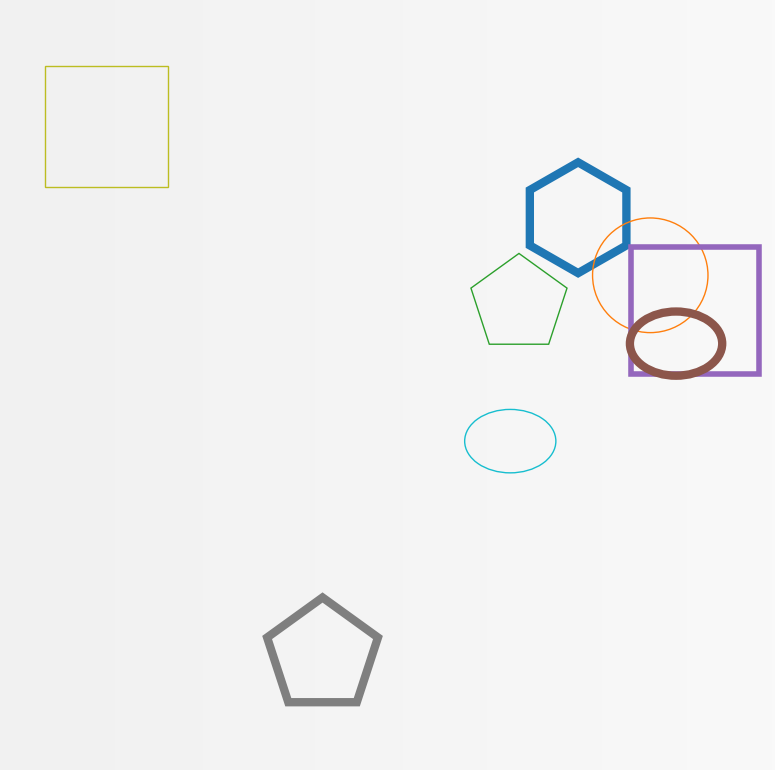[{"shape": "hexagon", "thickness": 3, "radius": 0.36, "center": [0.746, 0.717]}, {"shape": "circle", "thickness": 0.5, "radius": 0.37, "center": [0.839, 0.642]}, {"shape": "pentagon", "thickness": 0.5, "radius": 0.33, "center": [0.67, 0.606]}, {"shape": "square", "thickness": 2, "radius": 0.41, "center": [0.897, 0.597]}, {"shape": "oval", "thickness": 3, "radius": 0.3, "center": [0.872, 0.554]}, {"shape": "pentagon", "thickness": 3, "radius": 0.38, "center": [0.416, 0.149]}, {"shape": "square", "thickness": 0.5, "radius": 0.4, "center": [0.137, 0.836]}, {"shape": "oval", "thickness": 0.5, "radius": 0.29, "center": [0.658, 0.427]}]